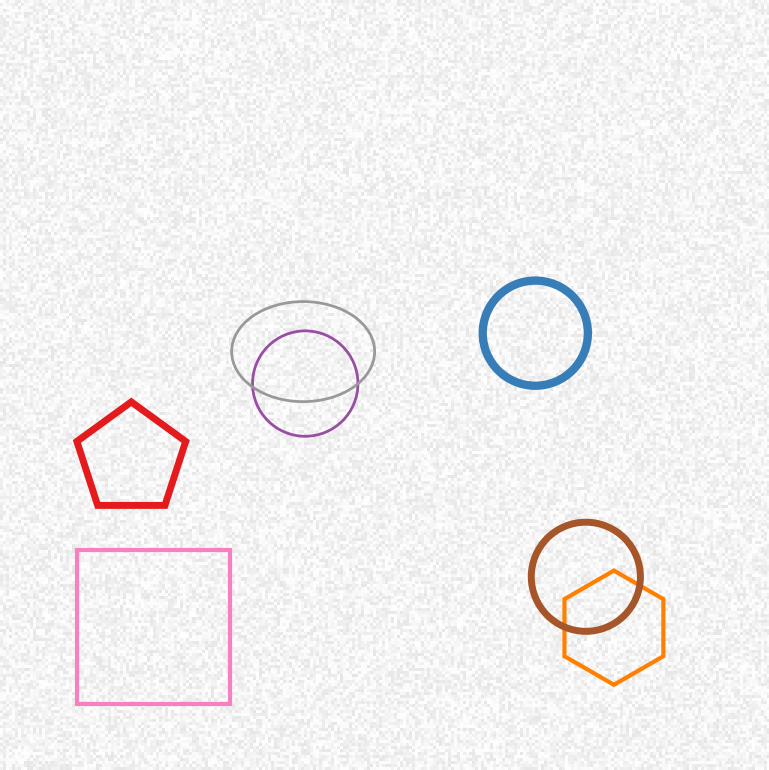[{"shape": "pentagon", "thickness": 2.5, "radius": 0.37, "center": [0.171, 0.404]}, {"shape": "circle", "thickness": 3, "radius": 0.34, "center": [0.695, 0.567]}, {"shape": "circle", "thickness": 1, "radius": 0.34, "center": [0.396, 0.502]}, {"shape": "hexagon", "thickness": 1.5, "radius": 0.37, "center": [0.797, 0.185]}, {"shape": "circle", "thickness": 2.5, "radius": 0.35, "center": [0.761, 0.251]}, {"shape": "square", "thickness": 1.5, "radius": 0.5, "center": [0.2, 0.186]}, {"shape": "oval", "thickness": 1, "radius": 0.46, "center": [0.394, 0.543]}]